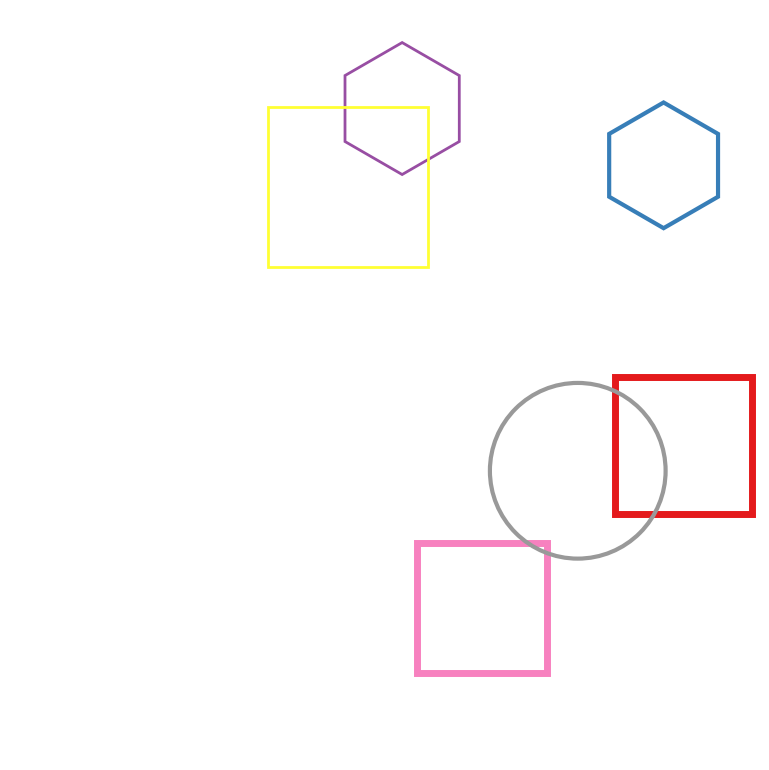[{"shape": "square", "thickness": 2.5, "radius": 0.44, "center": [0.887, 0.421]}, {"shape": "hexagon", "thickness": 1.5, "radius": 0.41, "center": [0.862, 0.785]}, {"shape": "hexagon", "thickness": 1, "radius": 0.43, "center": [0.522, 0.859]}, {"shape": "square", "thickness": 1, "radius": 0.52, "center": [0.452, 0.757]}, {"shape": "square", "thickness": 2.5, "radius": 0.42, "center": [0.626, 0.21]}, {"shape": "circle", "thickness": 1.5, "radius": 0.57, "center": [0.75, 0.389]}]